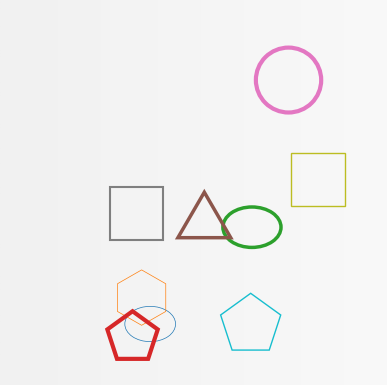[{"shape": "oval", "thickness": 0.5, "radius": 0.33, "center": [0.388, 0.158]}, {"shape": "hexagon", "thickness": 0.5, "radius": 0.36, "center": [0.365, 0.227]}, {"shape": "oval", "thickness": 2.5, "radius": 0.37, "center": [0.65, 0.41]}, {"shape": "pentagon", "thickness": 3, "radius": 0.34, "center": [0.342, 0.123]}, {"shape": "triangle", "thickness": 2.5, "radius": 0.39, "center": [0.527, 0.422]}, {"shape": "circle", "thickness": 3, "radius": 0.42, "center": [0.745, 0.792]}, {"shape": "square", "thickness": 1.5, "radius": 0.34, "center": [0.351, 0.446]}, {"shape": "square", "thickness": 1, "radius": 0.35, "center": [0.82, 0.534]}, {"shape": "pentagon", "thickness": 1, "radius": 0.41, "center": [0.647, 0.157]}]